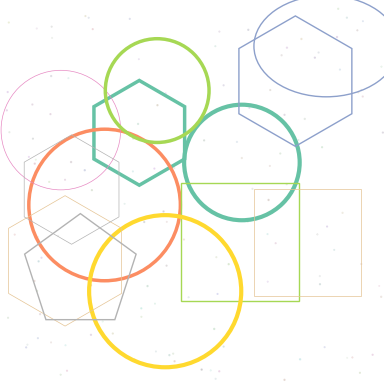[{"shape": "circle", "thickness": 3, "radius": 0.75, "center": [0.628, 0.578]}, {"shape": "hexagon", "thickness": 2.5, "radius": 0.68, "center": [0.362, 0.655]}, {"shape": "circle", "thickness": 2.5, "radius": 0.98, "center": [0.272, 0.468]}, {"shape": "hexagon", "thickness": 1, "radius": 0.85, "center": [0.767, 0.789]}, {"shape": "oval", "thickness": 1, "radius": 0.94, "center": [0.848, 0.88]}, {"shape": "circle", "thickness": 0.5, "radius": 0.78, "center": [0.158, 0.662]}, {"shape": "circle", "thickness": 2.5, "radius": 0.67, "center": [0.408, 0.765]}, {"shape": "square", "thickness": 1, "radius": 0.77, "center": [0.623, 0.371]}, {"shape": "circle", "thickness": 3, "radius": 0.99, "center": [0.429, 0.244]}, {"shape": "square", "thickness": 0.5, "radius": 0.69, "center": [0.798, 0.37]}, {"shape": "hexagon", "thickness": 0.5, "radius": 0.85, "center": [0.169, 0.322]}, {"shape": "pentagon", "thickness": 1, "radius": 0.76, "center": [0.209, 0.293]}, {"shape": "hexagon", "thickness": 0.5, "radius": 0.71, "center": [0.186, 0.508]}]